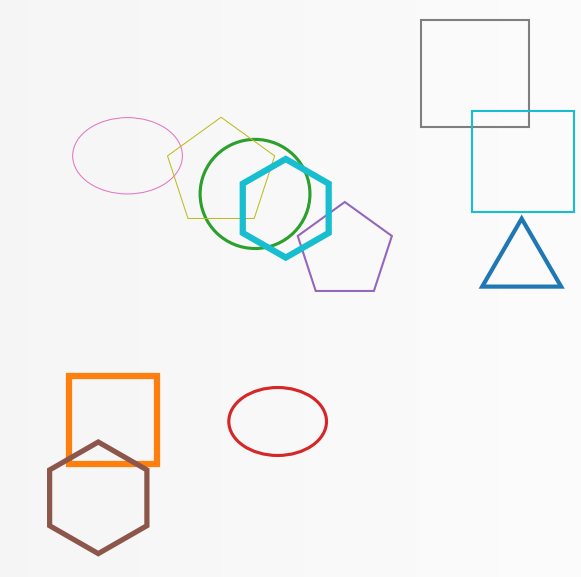[{"shape": "triangle", "thickness": 2, "radius": 0.39, "center": [0.897, 0.542]}, {"shape": "square", "thickness": 3, "radius": 0.38, "center": [0.195, 0.272]}, {"shape": "circle", "thickness": 1.5, "radius": 0.47, "center": [0.439, 0.663]}, {"shape": "oval", "thickness": 1.5, "radius": 0.42, "center": [0.478, 0.269]}, {"shape": "pentagon", "thickness": 1, "radius": 0.43, "center": [0.593, 0.564]}, {"shape": "hexagon", "thickness": 2.5, "radius": 0.48, "center": [0.169, 0.137]}, {"shape": "oval", "thickness": 0.5, "radius": 0.47, "center": [0.219, 0.729]}, {"shape": "square", "thickness": 1, "radius": 0.47, "center": [0.817, 0.872]}, {"shape": "pentagon", "thickness": 0.5, "radius": 0.48, "center": [0.38, 0.699]}, {"shape": "square", "thickness": 1, "radius": 0.44, "center": [0.899, 0.719]}, {"shape": "hexagon", "thickness": 3, "radius": 0.43, "center": [0.492, 0.638]}]